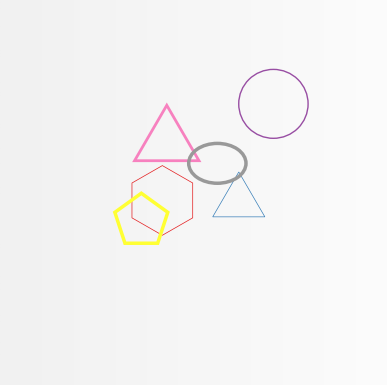[{"shape": "hexagon", "thickness": 0.5, "radius": 0.45, "center": [0.419, 0.479]}, {"shape": "triangle", "thickness": 0.5, "radius": 0.39, "center": [0.616, 0.476]}, {"shape": "circle", "thickness": 1, "radius": 0.45, "center": [0.706, 0.73]}, {"shape": "pentagon", "thickness": 2.5, "radius": 0.36, "center": [0.365, 0.426]}, {"shape": "triangle", "thickness": 2, "radius": 0.48, "center": [0.43, 0.631]}, {"shape": "oval", "thickness": 2.5, "radius": 0.37, "center": [0.561, 0.576]}]